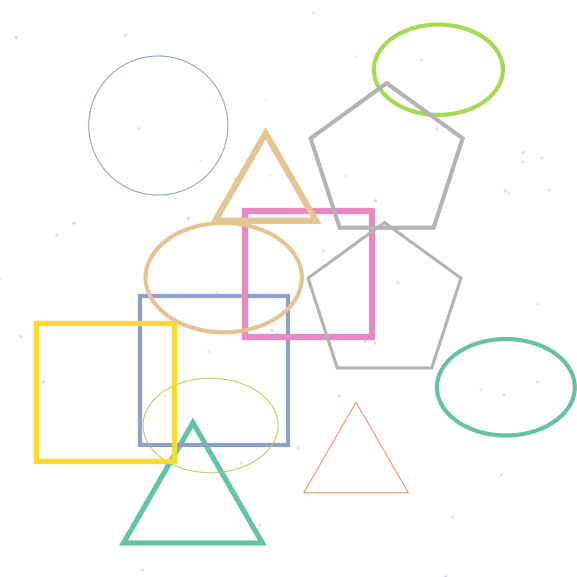[{"shape": "oval", "thickness": 2, "radius": 0.6, "center": [0.876, 0.329]}, {"shape": "triangle", "thickness": 2.5, "radius": 0.69, "center": [0.334, 0.128]}, {"shape": "triangle", "thickness": 0.5, "radius": 0.52, "center": [0.617, 0.198]}, {"shape": "circle", "thickness": 0.5, "radius": 0.6, "center": [0.274, 0.782]}, {"shape": "square", "thickness": 2, "radius": 0.64, "center": [0.37, 0.357]}, {"shape": "square", "thickness": 3, "radius": 0.55, "center": [0.534, 0.525]}, {"shape": "oval", "thickness": 0.5, "radius": 0.58, "center": [0.365, 0.262]}, {"shape": "oval", "thickness": 2, "radius": 0.56, "center": [0.759, 0.878]}, {"shape": "square", "thickness": 2.5, "radius": 0.6, "center": [0.182, 0.32]}, {"shape": "oval", "thickness": 2, "radius": 0.68, "center": [0.387, 0.518]}, {"shape": "triangle", "thickness": 3, "radius": 0.5, "center": [0.46, 0.667]}, {"shape": "pentagon", "thickness": 2, "radius": 0.69, "center": [0.67, 0.717]}, {"shape": "pentagon", "thickness": 1.5, "radius": 0.7, "center": [0.666, 0.475]}]